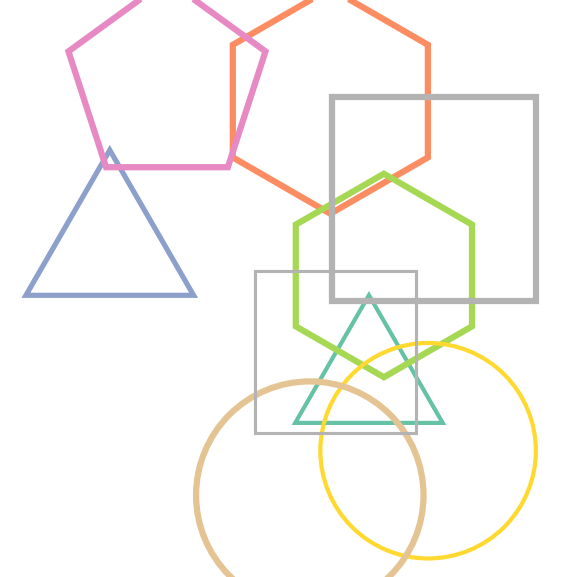[{"shape": "triangle", "thickness": 2, "radius": 0.74, "center": [0.639, 0.341]}, {"shape": "hexagon", "thickness": 3, "radius": 0.98, "center": [0.572, 0.824]}, {"shape": "triangle", "thickness": 2.5, "radius": 0.84, "center": [0.19, 0.572]}, {"shape": "pentagon", "thickness": 3, "radius": 0.9, "center": [0.289, 0.855]}, {"shape": "hexagon", "thickness": 3, "radius": 0.88, "center": [0.665, 0.522]}, {"shape": "circle", "thickness": 2, "radius": 0.93, "center": [0.741, 0.219]}, {"shape": "circle", "thickness": 3, "radius": 0.98, "center": [0.536, 0.142]}, {"shape": "square", "thickness": 3, "radius": 0.88, "center": [0.752, 0.655]}, {"shape": "square", "thickness": 1.5, "radius": 0.7, "center": [0.581, 0.389]}]